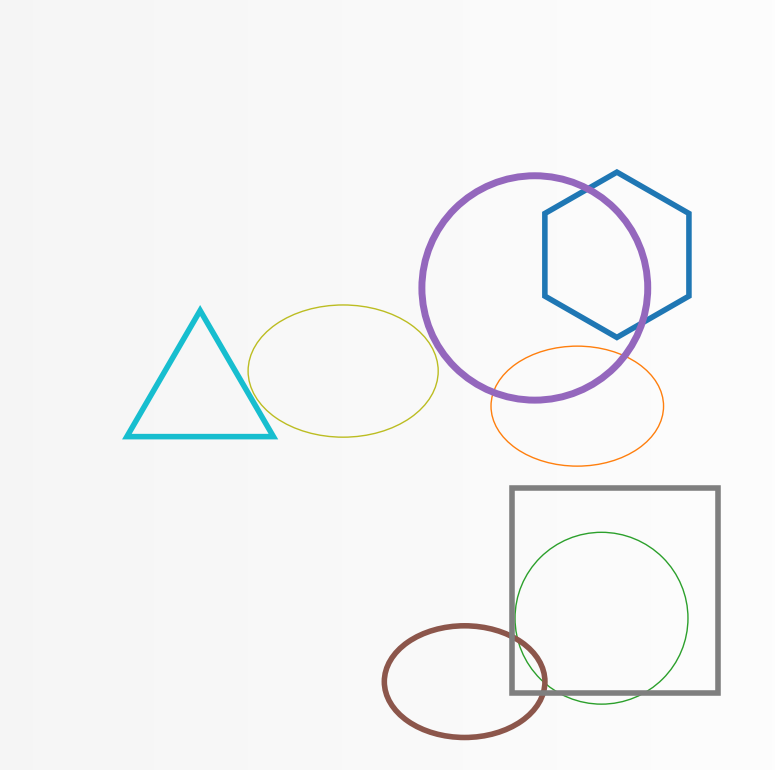[{"shape": "hexagon", "thickness": 2, "radius": 0.54, "center": [0.796, 0.669]}, {"shape": "oval", "thickness": 0.5, "radius": 0.56, "center": [0.745, 0.473]}, {"shape": "circle", "thickness": 0.5, "radius": 0.56, "center": [0.776, 0.197]}, {"shape": "circle", "thickness": 2.5, "radius": 0.73, "center": [0.69, 0.626]}, {"shape": "oval", "thickness": 2, "radius": 0.52, "center": [0.6, 0.115]}, {"shape": "square", "thickness": 2, "radius": 0.66, "center": [0.794, 0.233]}, {"shape": "oval", "thickness": 0.5, "radius": 0.61, "center": [0.443, 0.518]}, {"shape": "triangle", "thickness": 2, "radius": 0.55, "center": [0.258, 0.488]}]